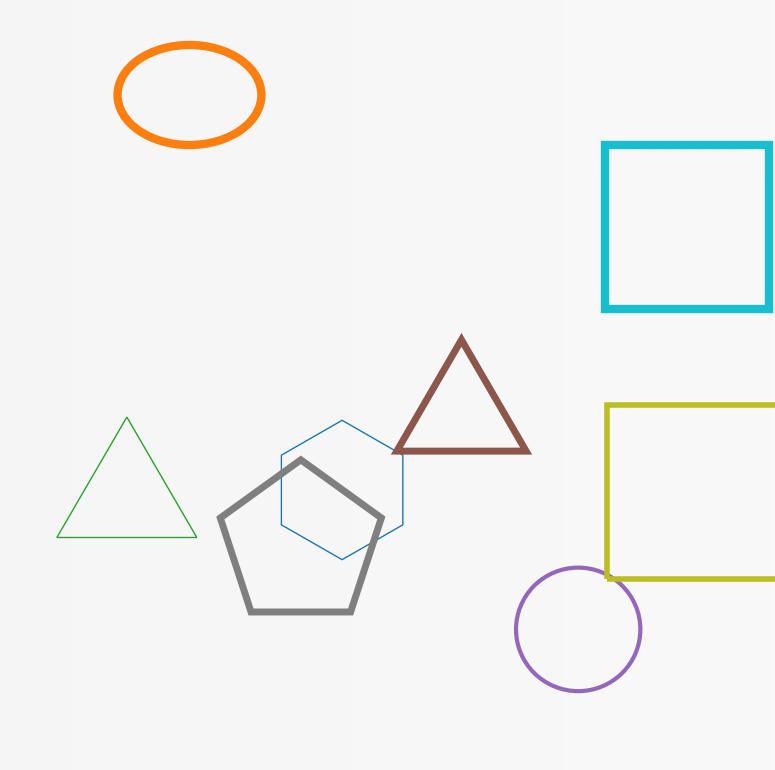[{"shape": "hexagon", "thickness": 0.5, "radius": 0.45, "center": [0.441, 0.364]}, {"shape": "oval", "thickness": 3, "radius": 0.46, "center": [0.244, 0.877]}, {"shape": "triangle", "thickness": 0.5, "radius": 0.52, "center": [0.164, 0.354]}, {"shape": "circle", "thickness": 1.5, "radius": 0.4, "center": [0.746, 0.183]}, {"shape": "triangle", "thickness": 2.5, "radius": 0.48, "center": [0.595, 0.462]}, {"shape": "pentagon", "thickness": 2.5, "radius": 0.55, "center": [0.388, 0.294]}, {"shape": "square", "thickness": 2, "radius": 0.56, "center": [0.896, 0.361]}, {"shape": "square", "thickness": 3, "radius": 0.53, "center": [0.886, 0.705]}]